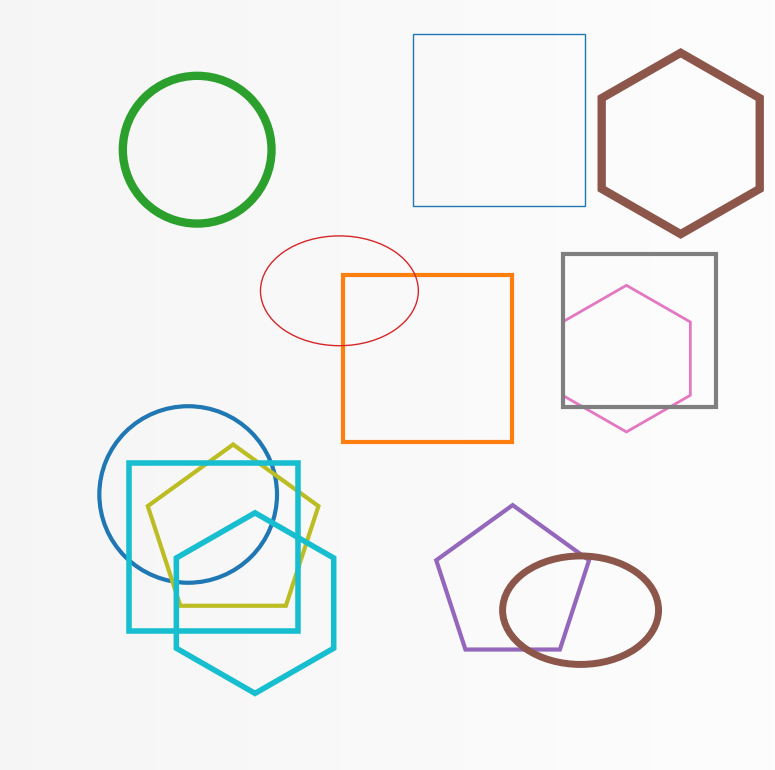[{"shape": "circle", "thickness": 1.5, "radius": 0.57, "center": [0.243, 0.358]}, {"shape": "square", "thickness": 0.5, "radius": 0.56, "center": [0.644, 0.845]}, {"shape": "square", "thickness": 1.5, "radius": 0.54, "center": [0.552, 0.534]}, {"shape": "circle", "thickness": 3, "radius": 0.48, "center": [0.254, 0.806]}, {"shape": "oval", "thickness": 0.5, "radius": 0.51, "center": [0.438, 0.622]}, {"shape": "pentagon", "thickness": 1.5, "radius": 0.52, "center": [0.661, 0.24]}, {"shape": "hexagon", "thickness": 3, "radius": 0.59, "center": [0.878, 0.814]}, {"shape": "oval", "thickness": 2.5, "radius": 0.5, "center": [0.749, 0.208]}, {"shape": "hexagon", "thickness": 1, "radius": 0.48, "center": [0.808, 0.534]}, {"shape": "square", "thickness": 1.5, "radius": 0.49, "center": [0.826, 0.571]}, {"shape": "pentagon", "thickness": 1.5, "radius": 0.58, "center": [0.301, 0.307]}, {"shape": "square", "thickness": 2, "radius": 0.55, "center": [0.276, 0.29]}, {"shape": "hexagon", "thickness": 2, "radius": 0.59, "center": [0.329, 0.217]}]